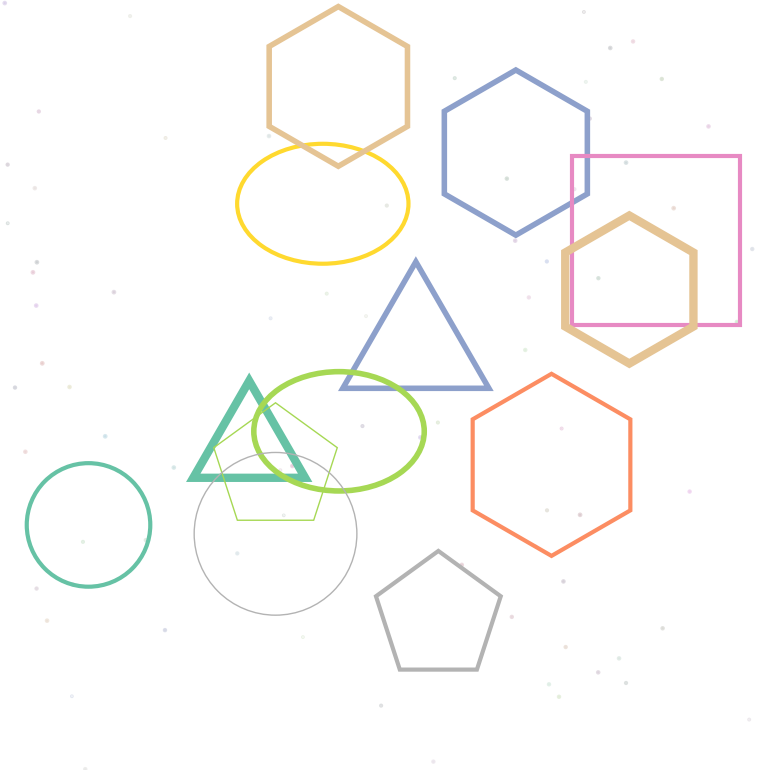[{"shape": "circle", "thickness": 1.5, "radius": 0.4, "center": [0.115, 0.318]}, {"shape": "triangle", "thickness": 3, "radius": 0.42, "center": [0.324, 0.421]}, {"shape": "hexagon", "thickness": 1.5, "radius": 0.59, "center": [0.716, 0.396]}, {"shape": "hexagon", "thickness": 2, "radius": 0.54, "center": [0.67, 0.802]}, {"shape": "triangle", "thickness": 2, "radius": 0.55, "center": [0.54, 0.55]}, {"shape": "square", "thickness": 1.5, "radius": 0.55, "center": [0.852, 0.688]}, {"shape": "pentagon", "thickness": 0.5, "radius": 0.42, "center": [0.358, 0.393]}, {"shape": "oval", "thickness": 2, "radius": 0.55, "center": [0.44, 0.44]}, {"shape": "oval", "thickness": 1.5, "radius": 0.56, "center": [0.419, 0.735]}, {"shape": "hexagon", "thickness": 3, "radius": 0.48, "center": [0.817, 0.624]}, {"shape": "hexagon", "thickness": 2, "radius": 0.52, "center": [0.439, 0.888]}, {"shape": "pentagon", "thickness": 1.5, "radius": 0.43, "center": [0.569, 0.199]}, {"shape": "circle", "thickness": 0.5, "radius": 0.53, "center": [0.358, 0.307]}]